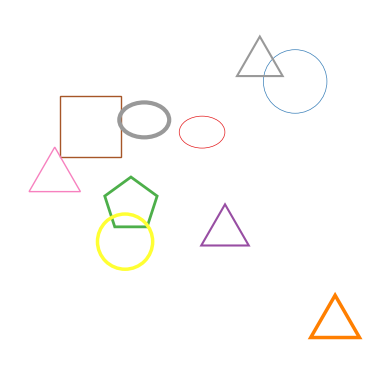[{"shape": "oval", "thickness": 0.5, "radius": 0.3, "center": [0.525, 0.657]}, {"shape": "circle", "thickness": 0.5, "radius": 0.41, "center": [0.767, 0.788]}, {"shape": "pentagon", "thickness": 2, "radius": 0.36, "center": [0.34, 0.469]}, {"shape": "triangle", "thickness": 1.5, "radius": 0.36, "center": [0.584, 0.398]}, {"shape": "triangle", "thickness": 2.5, "radius": 0.37, "center": [0.87, 0.16]}, {"shape": "circle", "thickness": 2.5, "radius": 0.36, "center": [0.325, 0.372]}, {"shape": "square", "thickness": 1, "radius": 0.4, "center": [0.234, 0.672]}, {"shape": "triangle", "thickness": 1, "radius": 0.39, "center": [0.142, 0.541]}, {"shape": "oval", "thickness": 3, "radius": 0.32, "center": [0.375, 0.689]}, {"shape": "triangle", "thickness": 1.5, "radius": 0.34, "center": [0.675, 0.837]}]